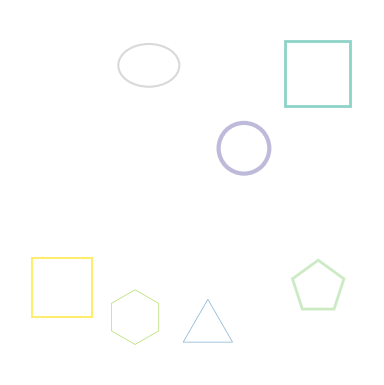[{"shape": "square", "thickness": 2, "radius": 0.42, "center": [0.825, 0.809]}, {"shape": "circle", "thickness": 3, "radius": 0.33, "center": [0.634, 0.615]}, {"shape": "triangle", "thickness": 0.5, "radius": 0.37, "center": [0.54, 0.148]}, {"shape": "hexagon", "thickness": 0.5, "radius": 0.36, "center": [0.351, 0.176]}, {"shape": "oval", "thickness": 1.5, "radius": 0.4, "center": [0.387, 0.83]}, {"shape": "pentagon", "thickness": 2, "radius": 0.35, "center": [0.827, 0.254]}, {"shape": "square", "thickness": 1.5, "radius": 0.39, "center": [0.161, 0.253]}]